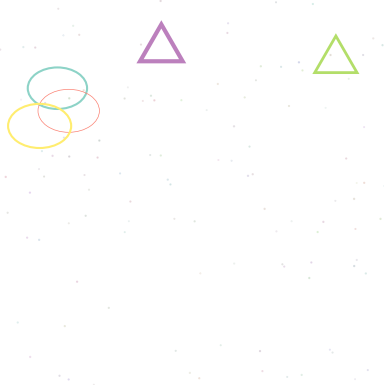[{"shape": "oval", "thickness": 1.5, "radius": 0.39, "center": [0.149, 0.771]}, {"shape": "oval", "thickness": 0.5, "radius": 0.4, "center": [0.178, 0.712]}, {"shape": "triangle", "thickness": 2, "radius": 0.32, "center": [0.872, 0.843]}, {"shape": "triangle", "thickness": 3, "radius": 0.32, "center": [0.419, 0.873]}, {"shape": "oval", "thickness": 1.5, "radius": 0.41, "center": [0.103, 0.673]}]